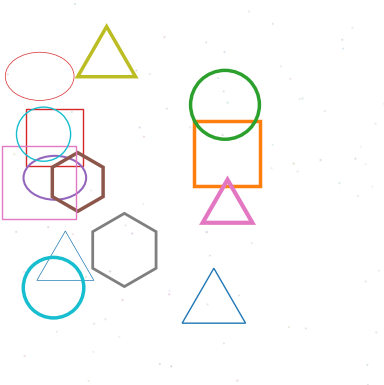[{"shape": "triangle", "thickness": 1, "radius": 0.48, "center": [0.555, 0.208]}, {"shape": "triangle", "thickness": 0.5, "radius": 0.43, "center": [0.17, 0.314]}, {"shape": "square", "thickness": 2.5, "radius": 0.42, "center": [0.59, 0.602]}, {"shape": "circle", "thickness": 2.5, "radius": 0.45, "center": [0.584, 0.728]}, {"shape": "square", "thickness": 1, "radius": 0.37, "center": [0.142, 0.642]}, {"shape": "oval", "thickness": 0.5, "radius": 0.45, "center": [0.103, 0.802]}, {"shape": "oval", "thickness": 1.5, "radius": 0.41, "center": [0.142, 0.538]}, {"shape": "hexagon", "thickness": 2.5, "radius": 0.38, "center": [0.202, 0.527]}, {"shape": "square", "thickness": 1, "radius": 0.48, "center": [0.102, 0.526]}, {"shape": "triangle", "thickness": 3, "radius": 0.37, "center": [0.591, 0.459]}, {"shape": "hexagon", "thickness": 2, "radius": 0.48, "center": [0.323, 0.351]}, {"shape": "triangle", "thickness": 2.5, "radius": 0.43, "center": [0.277, 0.844]}, {"shape": "circle", "thickness": 2.5, "radius": 0.39, "center": [0.139, 0.253]}, {"shape": "circle", "thickness": 1, "radius": 0.35, "center": [0.113, 0.651]}]